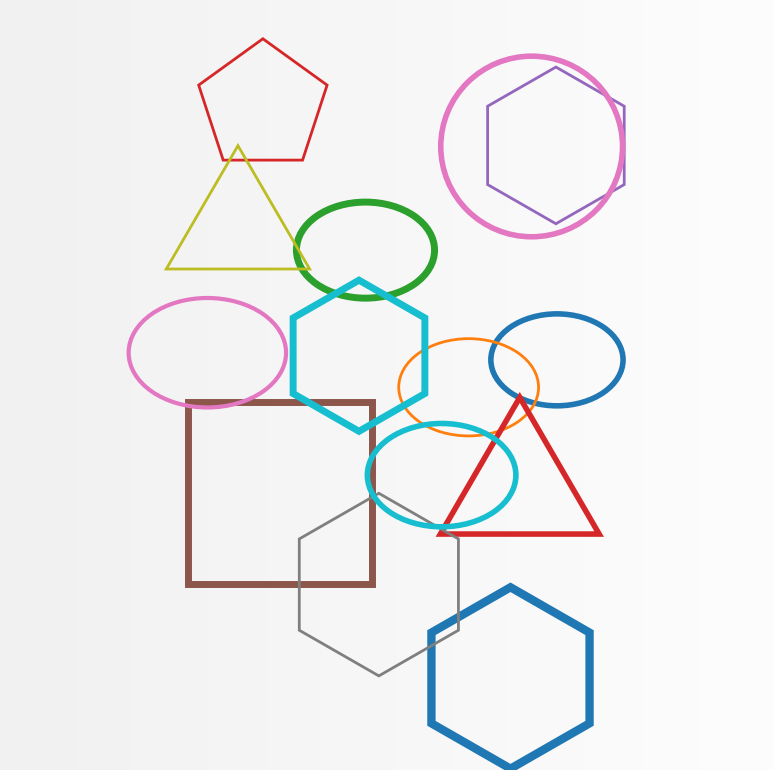[{"shape": "hexagon", "thickness": 3, "radius": 0.59, "center": [0.659, 0.12]}, {"shape": "oval", "thickness": 2, "radius": 0.43, "center": [0.719, 0.533]}, {"shape": "oval", "thickness": 1, "radius": 0.45, "center": [0.605, 0.497]}, {"shape": "oval", "thickness": 2.5, "radius": 0.45, "center": [0.472, 0.675]}, {"shape": "pentagon", "thickness": 1, "radius": 0.44, "center": [0.339, 0.863]}, {"shape": "triangle", "thickness": 2, "radius": 0.59, "center": [0.671, 0.366]}, {"shape": "hexagon", "thickness": 1, "radius": 0.51, "center": [0.717, 0.811]}, {"shape": "square", "thickness": 2.5, "radius": 0.59, "center": [0.361, 0.36]}, {"shape": "oval", "thickness": 1.5, "radius": 0.51, "center": [0.268, 0.542]}, {"shape": "circle", "thickness": 2, "radius": 0.59, "center": [0.686, 0.81]}, {"shape": "hexagon", "thickness": 1, "radius": 0.59, "center": [0.489, 0.241]}, {"shape": "triangle", "thickness": 1, "radius": 0.53, "center": [0.307, 0.704]}, {"shape": "oval", "thickness": 2, "radius": 0.48, "center": [0.57, 0.383]}, {"shape": "hexagon", "thickness": 2.5, "radius": 0.49, "center": [0.463, 0.538]}]